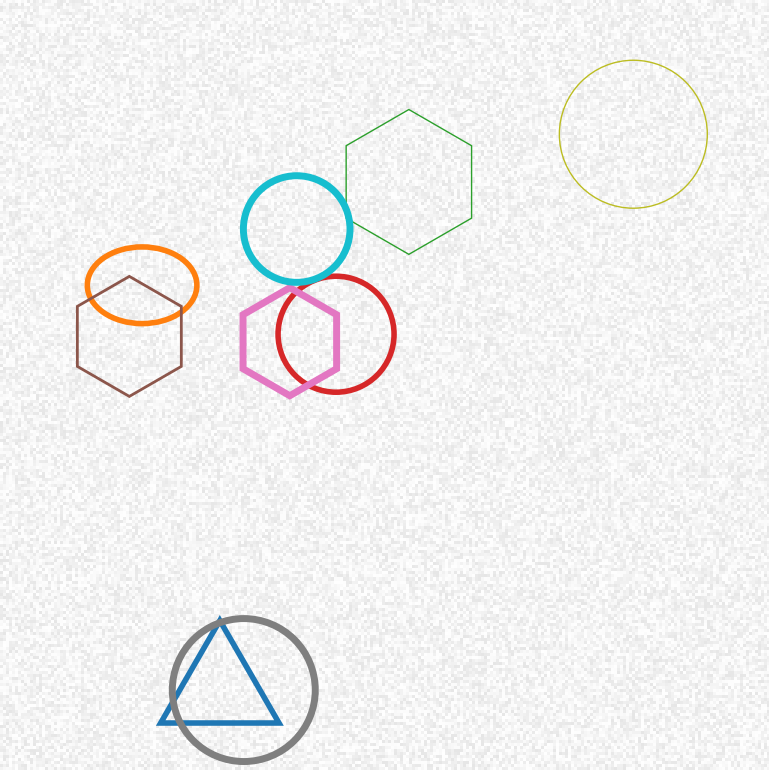[{"shape": "triangle", "thickness": 2, "radius": 0.44, "center": [0.286, 0.105]}, {"shape": "oval", "thickness": 2, "radius": 0.36, "center": [0.185, 0.63]}, {"shape": "hexagon", "thickness": 0.5, "radius": 0.47, "center": [0.531, 0.764]}, {"shape": "circle", "thickness": 2, "radius": 0.38, "center": [0.436, 0.566]}, {"shape": "hexagon", "thickness": 1, "radius": 0.39, "center": [0.168, 0.563]}, {"shape": "hexagon", "thickness": 2.5, "radius": 0.35, "center": [0.376, 0.556]}, {"shape": "circle", "thickness": 2.5, "radius": 0.46, "center": [0.317, 0.104]}, {"shape": "circle", "thickness": 0.5, "radius": 0.48, "center": [0.823, 0.826]}, {"shape": "circle", "thickness": 2.5, "radius": 0.35, "center": [0.385, 0.703]}]